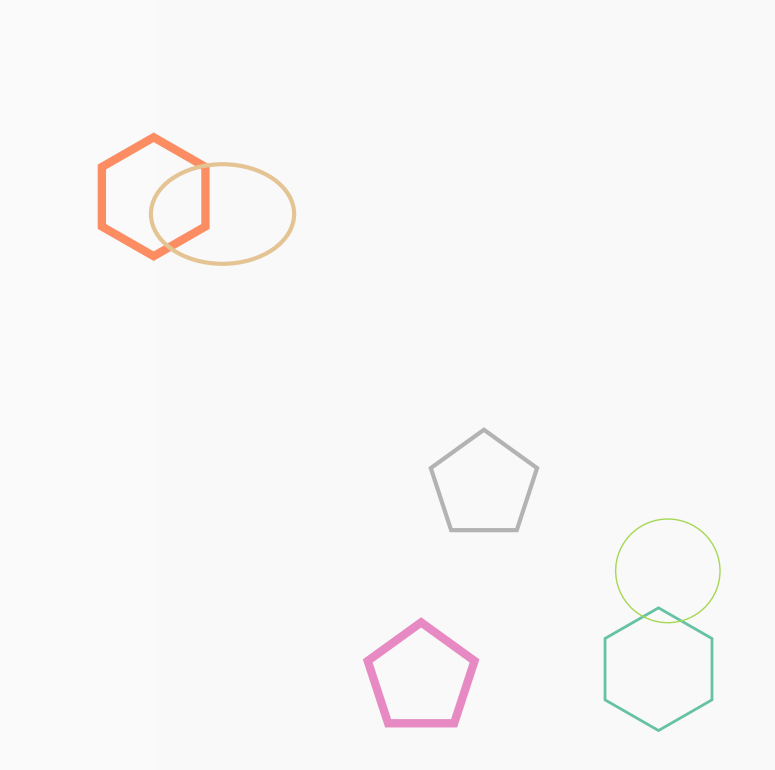[{"shape": "hexagon", "thickness": 1, "radius": 0.4, "center": [0.85, 0.131]}, {"shape": "hexagon", "thickness": 3, "radius": 0.39, "center": [0.198, 0.745]}, {"shape": "pentagon", "thickness": 3, "radius": 0.36, "center": [0.543, 0.119]}, {"shape": "circle", "thickness": 0.5, "radius": 0.34, "center": [0.862, 0.259]}, {"shape": "oval", "thickness": 1.5, "radius": 0.46, "center": [0.287, 0.722]}, {"shape": "pentagon", "thickness": 1.5, "radius": 0.36, "center": [0.624, 0.37]}]